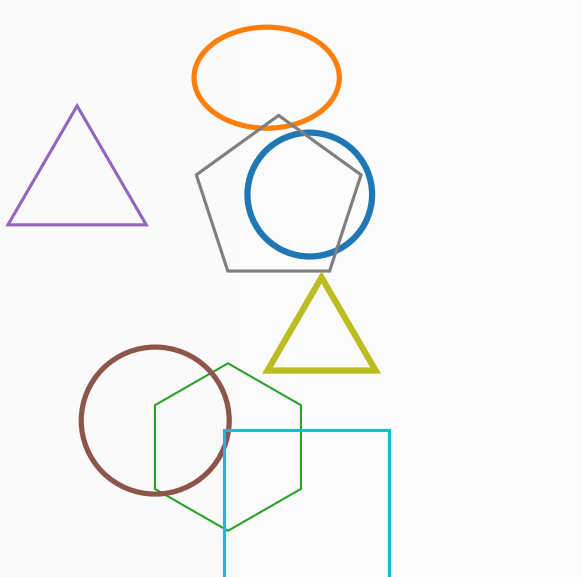[{"shape": "circle", "thickness": 3, "radius": 0.54, "center": [0.533, 0.662]}, {"shape": "oval", "thickness": 2.5, "radius": 0.62, "center": [0.459, 0.865]}, {"shape": "hexagon", "thickness": 1, "radius": 0.73, "center": [0.392, 0.225]}, {"shape": "triangle", "thickness": 1.5, "radius": 0.69, "center": [0.133, 0.679]}, {"shape": "circle", "thickness": 2.5, "radius": 0.64, "center": [0.267, 0.271]}, {"shape": "pentagon", "thickness": 1.5, "radius": 0.74, "center": [0.479, 0.65]}, {"shape": "triangle", "thickness": 3, "radius": 0.54, "center": [0.553, 0.411]}, {"shape": "square", "thickness": 1.5, "radius": 0.71, "center": [0.527, 0.113]}]